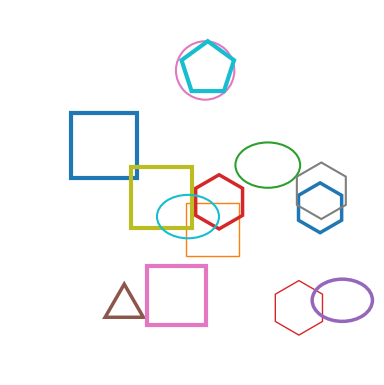[{"shape": "square", "thickness": 3, "radius": 0.42, "center": [0.27, 0.622]}, {"shape": "hexagon", "thickness": 2.5, "radius": 0.32, "center": [0.831, 0.46]}, {"shape": "square", "thickness": 1, "radius": 0.35, "center": [0.553, 0.403]}, {"shape": "oval", "thickness": 1.5, "radius": 0.42, "center": [0.696, 0.571]}, {"shape": "hexagon", "thickness": 2.5, "radius": 0.35, "center": [0.569, 0.476]}, {"shape": "hexagon", "thickness": 1, "radius": 0.35, "center": [0.776, 0.2]}, {"shape": "oval", "thickness": 2.5, "radius": 0.39, "center": [0.889, 0.22]}, {"shape": "triangle", "thickness": 2.5, "radius": 0.29, "center": [0.323, 0.205]}, {"shape": "circle", "thickness": 1.5, "radius": 0.38, "center": [0.533, 0.817]}, {"shape": "square", "thickness": 3, "radius": 0.38, "center": [0.459, 0.232]}, {"shape": "hexagon", "thickness": 1.5, "radius": 0.37, "center": [0.835, 0.504]}, {"shape": "square", "thickness": 3, "radius": 0.4, "center": [0.42, 0.487]}, {"shape": "oval", "thickness": 1.5, "radius": 0.4, "center": [0.488, 0.437]}, {"shape": "pentagon", "thickness": 3, "radius": 0.36, "center": [0.54, 0.821]}]